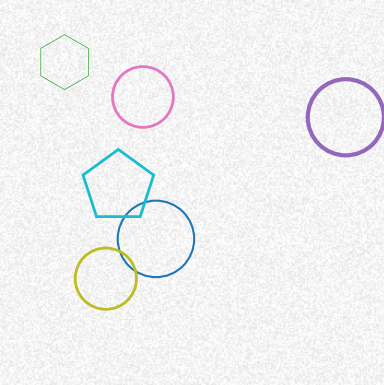[{"shape": "circle", "thickness": 1.5, "radius": 0.5, "center": [0.405, 0.38]}, {"shape": "hexagon", "thickness": 0.5, "radius": 0.36, "center": [0.168, 0.839]}, {"shape": "circle", "thickness": 3, "radius": 0.49, "center": [0.898, 0.695]}, {"shape": "circle", "thickness": 2, "radius": 0.39, "center": [0.371, 0.748]}, {"shape": "circle", "thickness": 2, "radius": 0.4, "center": [0.275, 0.276]}, {"shape": "pentagon", "thickness": 2, "radius": 0.48, "center": [0.307, 0.515]}]